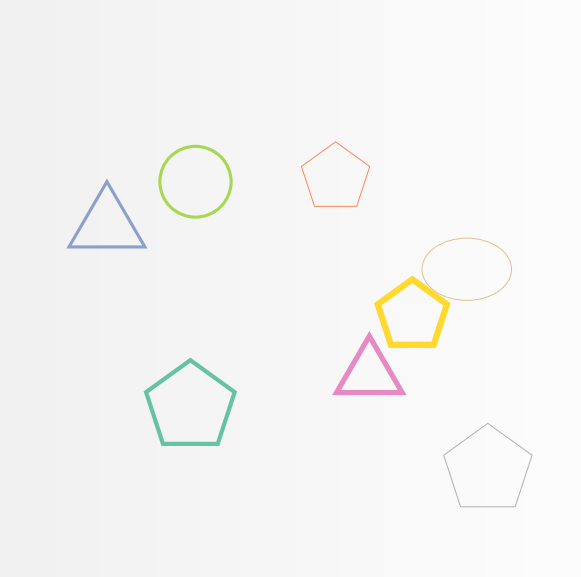[{"shape": "pentagon", "thickness": 2, "radius": 0.4, "center": [0.328, 0.295]}, {"shape": "pentagon", "thickness": 0.5, "radius": 0.31, "center": [0.577, 0.692]}, {"shape": "triangle", "thickness": 1.5, "radius": 0.38, "center": [0.184, 0.609]}, {"shape": "triangle", "thickness": 2.5, "radius": 0.33, "center": [0.635, 0.352]}, {"shape": "circle", "thickness": 1.5, "radius": 0.31, "center": [0.336, 0.684]}, {"shape": "pentagon", "thickness": 3, "radius": 0.31, "center": [0.709, 0.453]}, {"shape": "oval", "thickness": 0.5, "radius": 0.38, "center": [0.803, 0.533]}, {"shape": "pentagon", "thickness": 0.5, "radius": 0.4, "center": [0.839, 0.186]}]